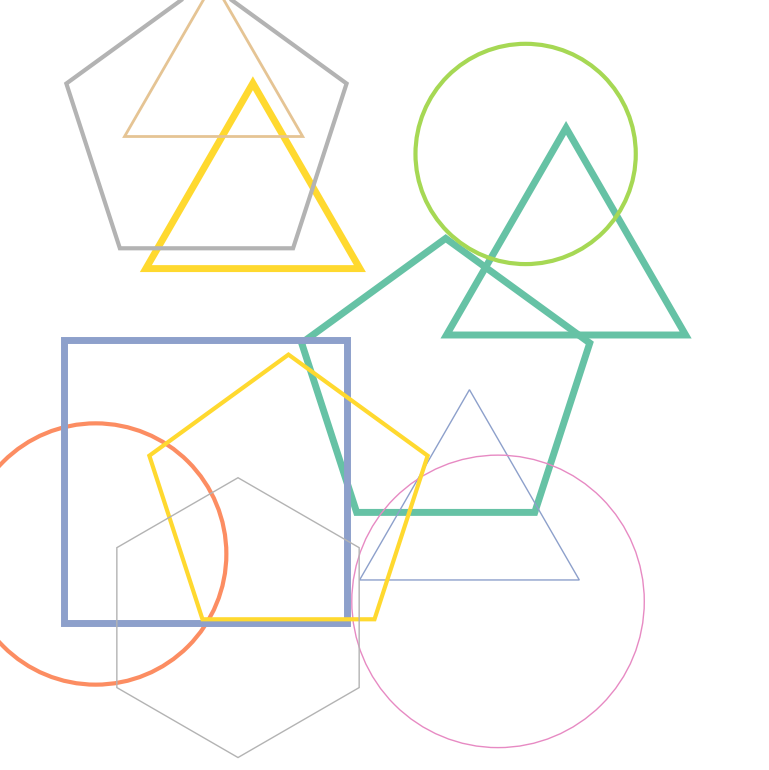[{"shape": "triangle", "thickness": 2.5, "radius": 0.9, "center": [0.735, 0.655]}, {"shape": "pentagon", "thickness": 2.5, "radius": 0.98, "center": [0.579, 0.494]}, {"shape": "circle", "thickness": 1.5, "radius": 0.85, "center": [0.124, 0.281]}, {"shape": "square", "thickness": 2.5, "radius": 0.92, "center": [0.267, 0.374]}, {"shape": "triangle", "thickness": 0.5, "radius": 0.82, "center": [0.61, 0.329]}, {"shape": "circle", "thickness": 0.5, "radius": 0.95, "center": [0.647, 0.219]}, {"shape": "circle", "thickness": 1.5, "radius": 0.72, "center": [0.683, 0.8]}, {"shape": "triangle", "thickness": 2.5, "radius": 0.8, "center": [0.328, 0.731]}, {"shape": "pentagon", "thickness": 1.5, "radius": 0.95, "center": [0.375, 0.349]}, {"shape": "triangle", "thickness": 1, "radius": 0.67, "center": [0.277, 0.89]}, {"shape": "pentagon", "thickness": 1.5, "radius": 0.96, "center": [0.268, 0.832]}, {"shape": "hexagon", "thickness": 0.5, "radius": 0.91, "center": [0.309, 0.198]}]